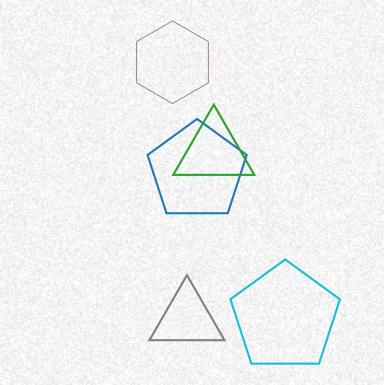[{"shape": "pentagon", "thickness": 1.5, "radius": 0.68, "center": [0.512, 0.556]}, {"shape": "triangle", "thickness": 1.5, "radius": 0.61, "center": [0.555, 0.607]}, {"shape": "hexagon", "thickness": 0.5, "radius": 0.54, "center": [0.448, 0.838]}, {"shape": "triangle", "thickness": 1.5, "radius": 0.56, "center": [0.486, 0.173]}, {"shape": "pentagon", "thickness": 1.5, "radius": 0.75, "center": [0.741, 0.176]}]